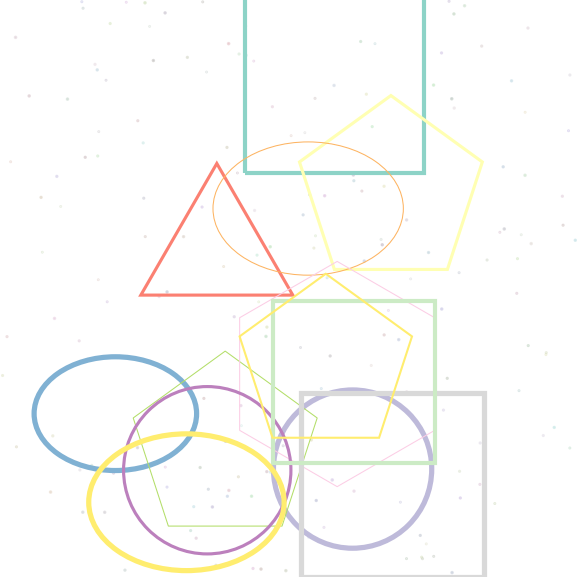[{"shape": "square", "thickness": 2, "radius": 0.77, "center": [0.579, 0.854]}, {"shape": "pentagon", "thickness": 1.5, "radius": 0.83, "center": [0.677, 0.667]}, {"shape": "circle", "thickness": 2.5, "radius": 0.69, "center": [0.611, 0.187]}, {"shape": "triangle", "thickness": 1.5, "radius": 0.76, "center": [0.375, 0.564]}, {"shape": "oval", "thickness": 2.5, "radius": 0.7, "center": [0.2, 0.283]}, {"shape": "oval", "thickness": 0.5, "radius": 0.82, "center": [0.534, 0.638]}, {"shape": "pentagon", "thickness": 0.5, "radius": 0.84, "center": [0.39, 0.224]}, {"shape": "hexagon", "thickness": 0.5, "radius": 0.98, "center": [0.584, 0.351]}, {"shape": "square", "thickness": 2.5, "radius": 0.8, "center": [0.68, 0.159]}, {"shape": "circle", "thickness": 1.5, "radius": 0.72, "center": [0.359, 0.185]}, {"shape": "square", "thickness": 2, "radius": 0.7, "center": [0.613, 0.337]}, {"shape": "oval", "thickness": 2.5, "radius": 0.85, "center": [0.323, 0.129]}, {"shape": "pentagon", "thickness": 1, "radius": 0.78, "center": [0.564, 0.368]}]